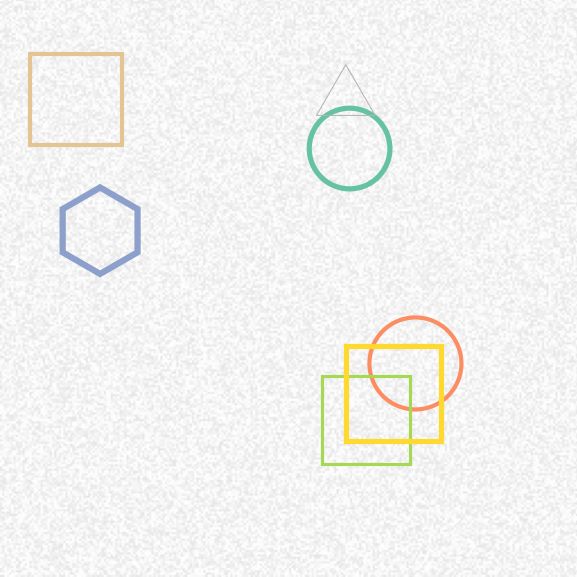[{"shape": "circle", "thickness": 2.5, "radius": 0.35, "center": [0.605, 0.742]}, {"shape": "circle", "thickness": 2, "radius": 0.4, "center": [0.719, 0.37]}, {"shape": "hexagon", "thickness": 3, "radius": 0.37, "center": [0.173, 0.6]}, {"shape": "square", "thickness": 1.5, "radius": 0.38, "center": [0.634, 0.272]}, {"shape": "square", "thickness": 2.5, "radius": 0.41, "center": [0.682, 0.318]}, {"shape": "square", "thickness": 2, "radius": 0.39, "center": [0.132, 0.826]}, {"shape": "triangle", "thickness": 0.5, "radius": 0.29, "center": [0.599, 0.829]}]